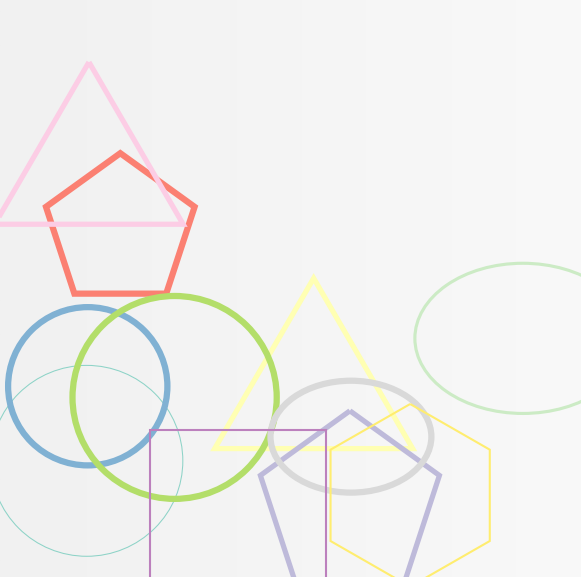[{"shape": "circle", "thickness": 0.5, "radius": 0.83, "center": [0.149, 0.201]}, {"shape": "triangle", "thickness": 2.5, "radius": 0.98, "center": [0.54, 0.321]}, {"shape": "pentagon", "thickness": 2.5, "radius": 0.81, "center": [0.602, 0.126]}, {"shape": "pentagon", "thickness": 3, "radius": 0.67, "center": [0.207, 0.599]}, {"shape": "circle", "thickness": 3, "radius": 0.69, "center": [0.151, 0.33]}, {"shape": "circle", "thickness": 3, "radius": 0.88, "center": [0.3, 0.311]}, {"shape": "triangle", "thickness": 2.5, "radius": 0.94, "center": [0.153, 0.704]}, {"shape": "oval", "thickness": 3, "radius": 0.69, "center": [0.604, 0.243]}, {"shape": "square", "thickness": 1, "radius": 0.76, "center": [0.41, 0.103]}, {"shape": "oval", "thickness": 1.5, "radius": 0.93, "center": [0.9, 0.413]}, {"shape": "hexagon", "thickness": 1, "radius": 0.79, "center": [0.706, 0.141]}]